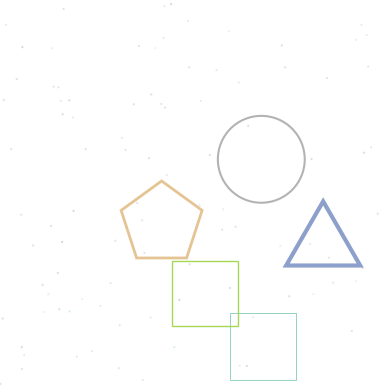[{"shape": "square", "thickness": 0.5, "radius": 0.43, "center": [0.683, 0.1]}, {"shape": "triangle", "thickness": 3, "radius": 0.56, "center": [0.839, 0.366]}, {"shape": "square", "thickness": 1, "radius": 0.43, "center": [0.532, 0.238]}, {"shape": "pentagon", "thickness": 2, "radius": 0.55, "center": [0.42, 0.419]}, {"shape": "circle", "thickness": 1.5, "radius": 0.56, "center": [0.679, 0.586]}]